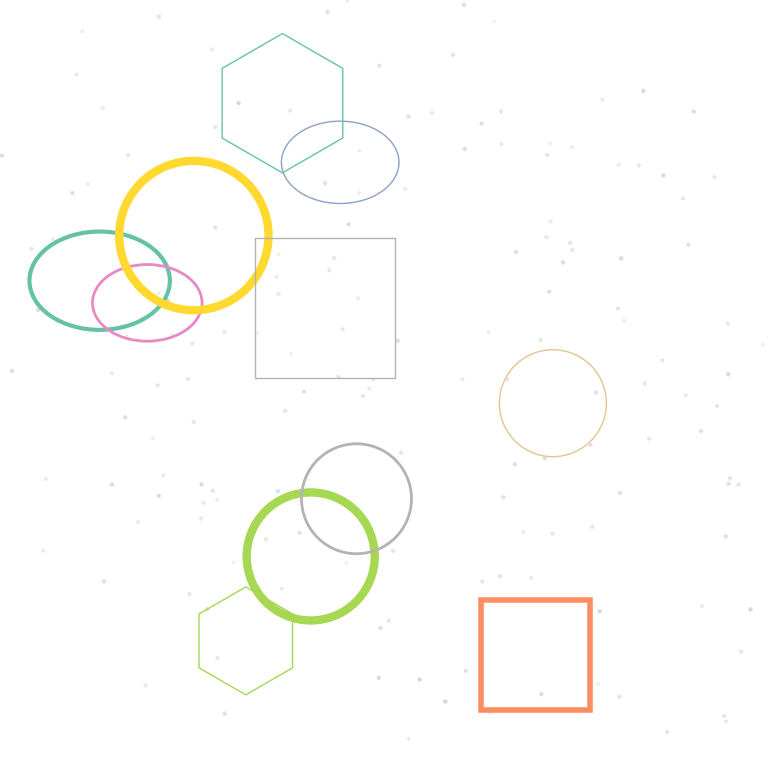[{"shape": "hexagon", "thickness": 0.5, "radius": 0.45, "center": [0.367, 0.866]}, {"shape": "oval", "thickness": 1.5, "radius": 0.46, "center": [0.129, 0.635]}, {"shape": "square", "thickness": 2, "radius": 0.36, "center": [0.696, 0.149]}, {"shape": "oval", "thickness": 0.5, "radius": 0.38, "center": [0.442, 0.789]}, {"shape": "oval", "thickness": 1, "radius": 0.36, "center": [0.191, 0.607]}, {"shape": "hexagon", "thickness": 0.5, "radius": 0.35, "center": [0.319, 0.168]}, {"shape": "circle", "thickness": 3, "radius": 0.42, "center": [0.404, 0.277]}, {"shape": "circle", "thickness": 3, "radius": 0.48, "center": [0.252, 0.694]}, {"shape": "circle", "thickness": 0.5, "radius": 0.35, "center": [0.718, 0.476]}, {"shape": "circle", "thickness": 1, "radius": 0.36, "center": [0.463, 0.352]}, {"shape": "square", "thickness": 0.5, "radius": 0.45, "center": [0.422, 0.6]}]